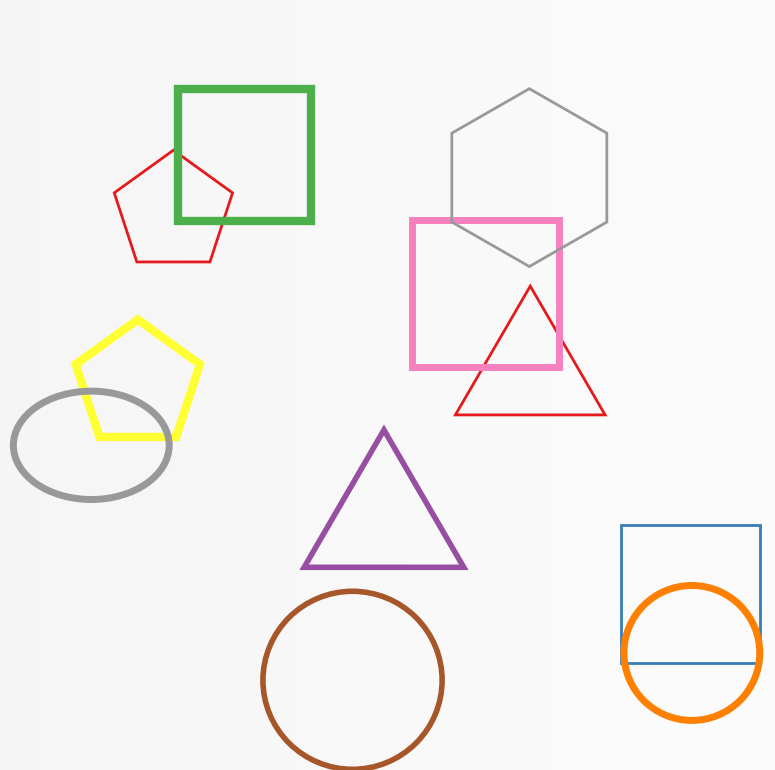[{"shape": "triangle", "thickness": 1, "radius": 0.56, "center": [0.684, 0.517]}, {"shape": "pentagon", "thickness": 1, "radius": 0.4, "center": [0.224, 0.725]}, {"shape": "square", "thickness": 1, "radius": 0.45, "center": [0.891, 0.228]}, {"shape": "square", "thickness": 3, "radius": 0.43, "center": [0.316, 0.798]}, {"shape": "triangle", "thickness": 2, "radius": 0.59, "center": [0.495, 0.323]}, {"shape": "circle", "thickness": 2.5, "radius": 0.44, "center": [0.893, 0.152]}, {"shape": "pentagon", "thickness": 3, "radius": 0.42, "center": [0.178, 0.501]}, {"shape": "circle", "thickness": 2, "radius": 0.58, "center": [0.455, 0.117]}, {"shape": "square", "thickness": 2.5, "radius": 0.48, "center": [0.627, 0.619]}, {"shape": "hexagon", "thickness": 1, "radius": 0.58, "center": [0.683, 0.769]}, {"shape": "oval", "thickness": 2.5, "radius": 0.5, "center": [0.118, 0.422]}]